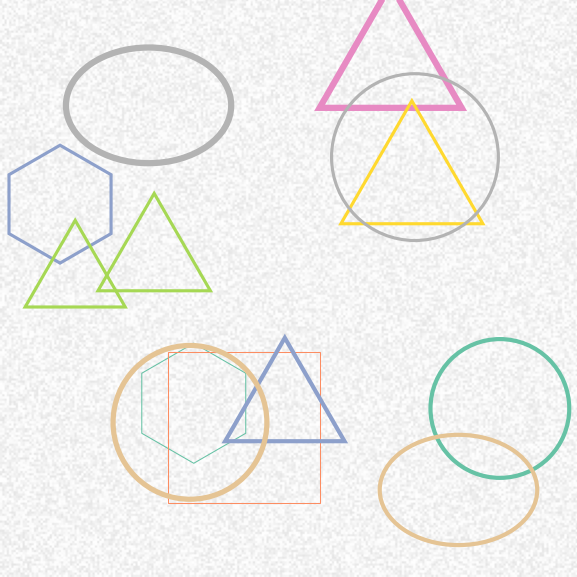[{"shape": "hexagon", "thickness": 0.5, "radius": 0.52, "center": [0.336, 0.301]}, {"shape": "circle", "thickness": 2, "radius": 0.6, "center": [0.866, 0.292]}, {"shape": "square", "thickness": 0.5, "radius": 0.66, "center": [0.422, 0.259]}, {"shape": "triangle", "thickness": 2, "radius": 0.6, "center": [0.493, 0.295]}, {"shape": "hexagon", "thickness": 1.5, "radius": 0.51, "center": [0.104, 0.646]}, {"shape": "triangle", "thickness": 3, "radius": 0.71, "center": [0.676, 0.883]}, {"shape": "triangle", "thickness": 1.5, "radius": 0.5, "center": [0.13, 0.518]}, {"shape": "triangle", "thickness": 1.5, "radius": 0.56, "center": [0.267, 0.552]}, {"shape": "triangle", "thickness": 1.5, "radius": 0.71, "center": [0.713, 0.683]}, {"shape": "circle", "thickness": 2.5, "radius": 0.67, "center": [0.329, 0.268]}, {"shape": "oval", "thickness": 2, "radius": 0.68, "center": [0.794, 0.151]}, {"shape": "oval", "thickness": 3, "radius": 0.72, "center": [0.257, 0.817]}, {"shape": "circle", "thickness": 1.5, "radius": 0.72, "center": [0.719, 0.727]}]